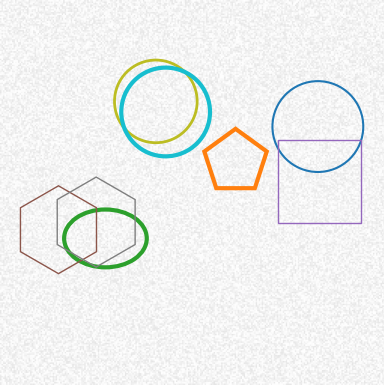[{"shape": "circle", "thickness": 1.5, "radius": 0.59, "center": [0.826, 0.671]}, {"shape": "pentagon", "thickness": 3, "radius": 0.43, "center": [0.612, 0.58]}, {"shape": "oval", "thickness": 3, "radius": 0.54, "center": [0.274, 0.381]}, {"shape": "square", "thickness": 1, "radius": 0.54, "center": [0.829, 0.528]}, {"shape": "hexagon", "thickness": 1, "radius": 0.57, "center": [0.152, 0.403]}, {"shape": "hexagon", "thickness": 1, "radius": 0.58, "center": [0.25, 0.423]}, {"shape": "circle", "thickness": 2, "radius": 0.54, "center": [0.405, 0.737]}, {"shape": "circle", "thickness": 3, "radius": 0.58, "center": [0.43, 0.709]}]